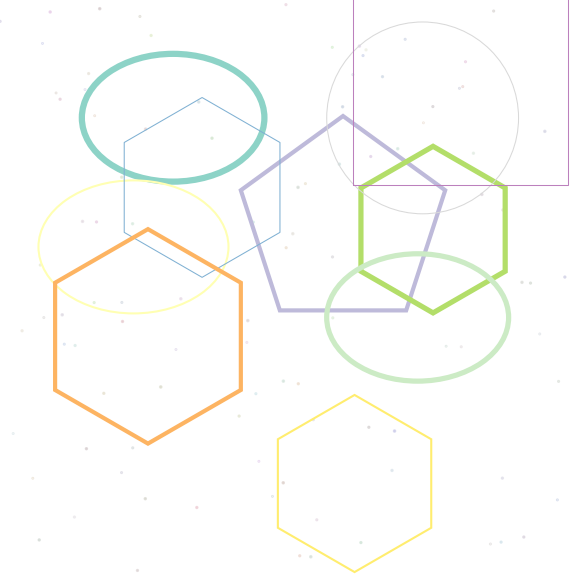[{"shape": "oval", "thickness": 3, "radius": 0.79, "center": [0.3, 0.795]}, {"shape": "oval", "thickness": 1, "radius": 0.82, "center": [0.231, 0.572]}, {"shape": "pentagon", "thickness": 2, "radius": 0.93, "center": [0.594, 0.612]}, {"shape": "hexagon", "thickness": 0.5, "radius": 0.78, "center": [0.35, 0.675]}, {"shape": "hexagon", "thickness": 2, "radius": 0.93, "center": [0.256, 0.417]}, {"shape": "hexagon", "thickness": 2.5, "radius": 0.72, "center": [0.75, 0.602]}, {"shape": "circle", "thickness": 0.5, "radius": 0.83, "center": [0.732, 0.795]}, {"shape": "square", "thickness": 0.5, "radius": 0.93, "center": [0.798, 0.865]}, {"shape": "oval", "thickness": 2.5, "radius": 0.79, "center": [0.723, 0.449]}, {"shape": "hexagon", "thickness": 1, "radius": 0.77, "center": [0.614, 0.162]}]